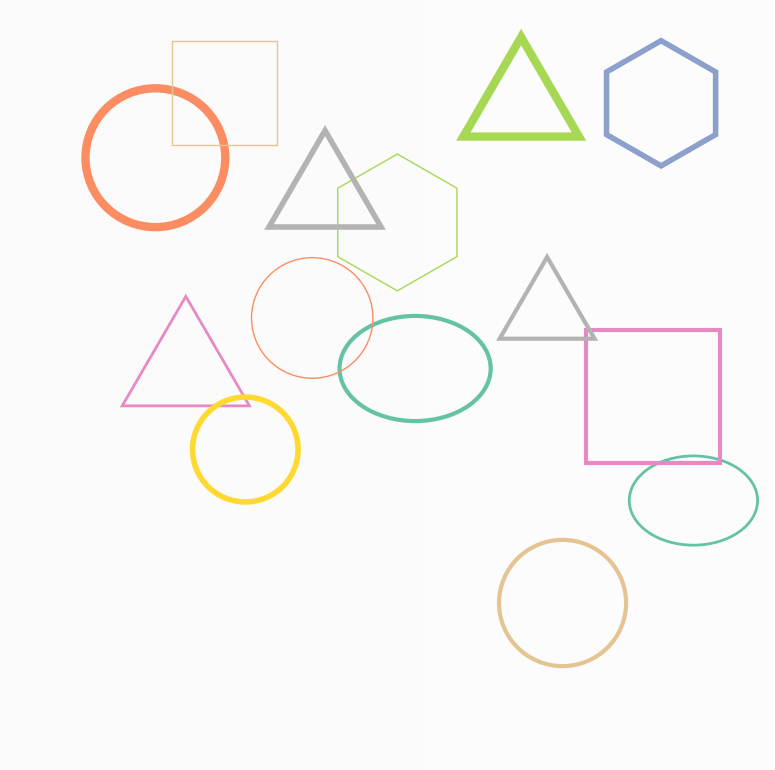[{"shape": "oval", "thickness": 1.5, "radius": 0.49, "center": [0.536, 0.521]}, {"shape": "oval", "thickness": 1, "radius": 0.41, "center": [0.895, 0.35]}, {"shape": "circle", "thickness": 3, "radius": 0.45, "center": [0.2, 0.795]}, {"shape": "circle", "thickness": 0.5, "radius": 0.39, "center": [0.403, 0.587]}, {"shape": "hexagon", "thickness": 2, "radius": 0.41, "center": [0.853, 0.866]}, {"shape": "square", "thickness": 1.5, "radius": 0.43, "center": [0.842, 0.485]}, {"shape": "triangle", "thickness": 1, "radius": 0.47, "center": [0.24, 0.52]}, {"shape": "triangle", "thickness": 3, "radius": 0.43, "center": [0.672, 0.866]}, {"shape": "hexagon", "thickness": 0.5, "radius": 0.44, "center": [0.513, 0.711]}, {"shape": "circle", "thickness": 2, "radius": 0.34, "center": [0.317, 0.416]}, {"shape": "square", "thickness": 0.5, "radius": 0.34, "center": [0.29, 0.879]}, {"shape": "circle", "thickness": 1.5, "radius": 0.41, "center": [0.726, 0.217]}, {"shape": "triangle", "thickness": 2, "radius": 0.42, "center": [0.419, 0.747]}, {"shape": "triangle", "thickness": 1.5, "radius": 0.35, "center": [0.706, 0.595]}]